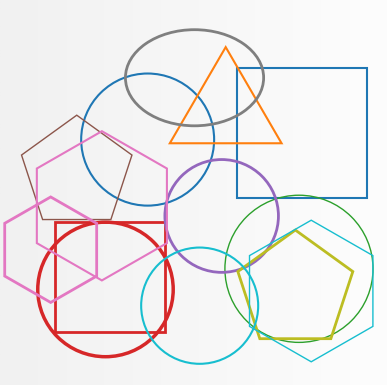[{"shape": "square", "thickness": 1.5, "radius": 0.84, "center": [0.779, 0.655]}, {"shape": "circle", "thickness": 1.5, "radius": 0.86, "center": [0.381, 0.637]}, {"shape": "triangle", "thickness": 1.5, "radius": 0.83, "center": [0.582, 0.711]}, {"shape": "circle", "thickness": 1, "radius": 0.96, "center": [0.772, 0.302]}, {"shape": "square", "thickness": 2, "radius": 0.71, "center": [0.284, 0.28]}, {"shape": "circle", "thickness": 2.5, "radius": 0.87, "center": [0.272, 0.248]}, {"shape": "circle", "thickness": 2, "radius": 0.73, "center": [0.572, 0.439]}, {"shape": "pentagon", "thickness": 1, "radius": 0.75, "center": [0.198, 0.551]}, {"shape": "hexagon", "thickness": 2, "radius": 0.69, "center": [0.131, 0.351]}, {"shape": "hexagon", "thickness": 1.5, "radius": 0.97, "center": [0.263, 0.465]}, {"shape": "oval", "thickness": 2, "radius": 0.89, "center": [0.502, 0.798]}, {"shape": "pentagon", "thickness": 2, "radius": 0.78, "center": [0.762, 0.246]}, {"shape": "hexagon", "thickness": 1, "radius": 0.92, "center": [0.803, 0.244]}, {"shape": "circle", "thickness": 1.5, "radius": 0.75, "center": [0.515, 0.206]}]